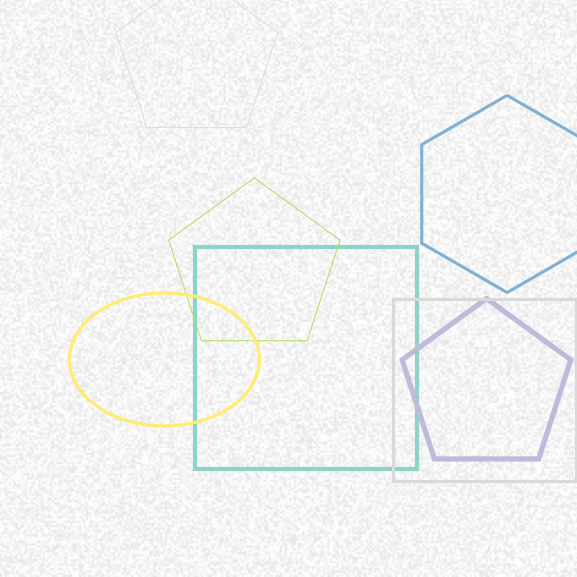[{"shape": "square", "thickness": 2, "radius": 0.96, "center": [0.53, 0.379]}, {"shape": "pentagon", "thickness": 2.5, "radius": 0.77, "center": [0.842, 0.329]}, {"shape": "hexagon", "thickness": 1.5, "radius": 0.85, "center": [0.878, 0.663]}, {"shape": "pentagon", "thickness": 0.5, "radius": 0.78, "center": [0.44, 0.535]}, {"shape": "square", "thickness": 1.5, "radius": 0.79, "center": [0.839, 0.324]}, {"shape": "pentagon", "thickness": 0.5, "radius": 0.74, "center": [0.341, 0.898]}, {"shape": "oval", "thickness": 1.5, "radius": 0.82, "center": [0.285, 0.377]}]